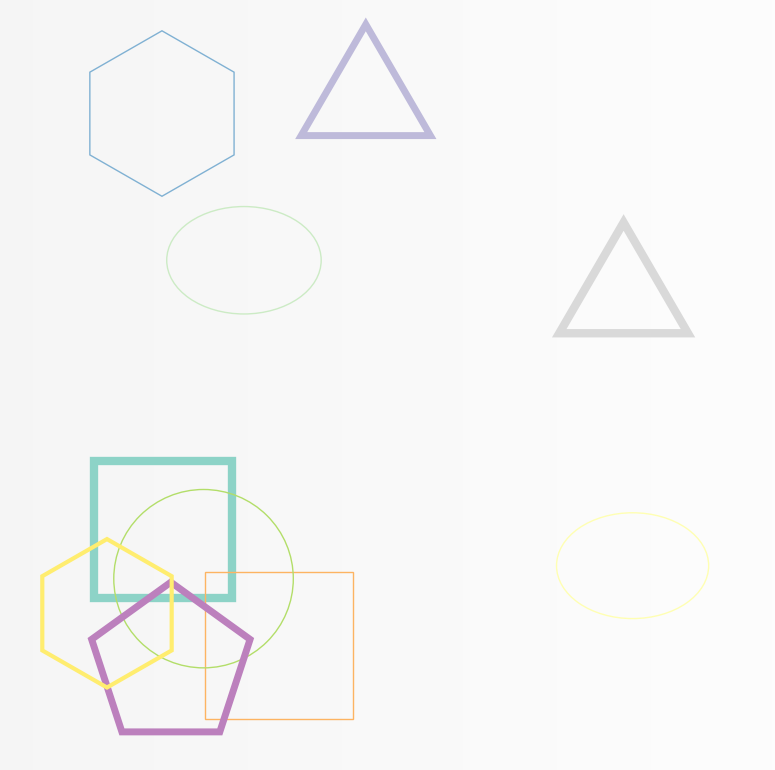[{"shape": "square", "thickness": 3, "radius": 0.45, "center": [0.211, 0.313]}, {"shape": "oval", "thickness": 0.5, "radius": 0.49, "center": [0.816, 0.265]}, {"shape": "triangle", "thickness": 2.5, "radius": 0.48, "center": [0.472, 0.872]}, {"shape": "hexagon", "thickness": 0.5, "radius": 0.54, "center": [0.209, 0.853]}, {"shape": "square", "thickness": 0.5, "radius": 0.48, "center": [0.36, 0.161]}, {"shape": "circle", "thickness": 0.5, "radius": 0.58, "center": [0.263, 0.248]}, {"shape": "triangle", "thickness": 3, "radius": 0.48, "center": [0.805, 0.615]}, {"shape": "pentagon", "thickness": 2.5, "radius": 0.54, "center": [0.22, 0.136]}, {"shape": "oval", "thickness": 0.5, "radius": 0.5, "center": [0.315, 0.662]}, {"shape": "hexagon", "thickness": 1.5, "radius": 0.48, "center": [0.138, 0.204]}]